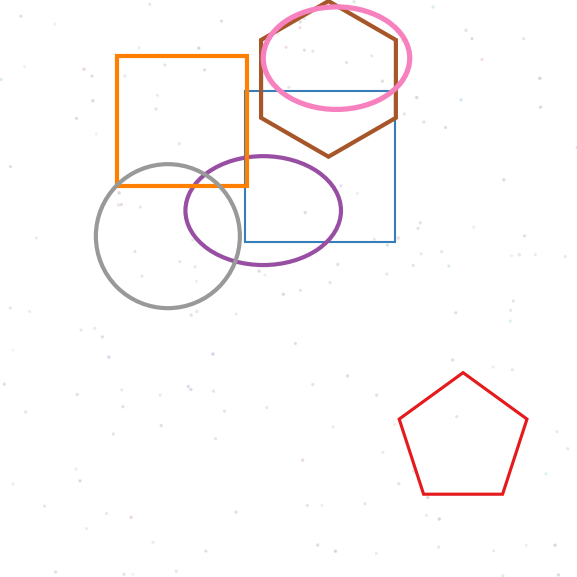[{"shape": "pentagon", "thickness": 1.5, "radius": 0.58, "center": [0.802, 0.237]}, {"shape": "square", "thickness": 1, "radius": 0.65, "center": [0.554, 0.711]}, {"shape": "oval", "thickness": 2, "radius": 0.67, "center": [0.456, 0.634]}, {"shape": "square", "thickness": 2, "radius": 0.56, "center": [0.315, 0.79]}, {"shape": "hexagon", "thickness": 2, "radius": 0.67, "center": [0.569, 0.863]}, {"shape": "oval", "thickness": 2.5, "radius": 0.63, "center": [0.583, 0.898]}, {"shape": "circle", "thickness": 2, "radius": 0.62, "center": [0.291, 0.59]}]